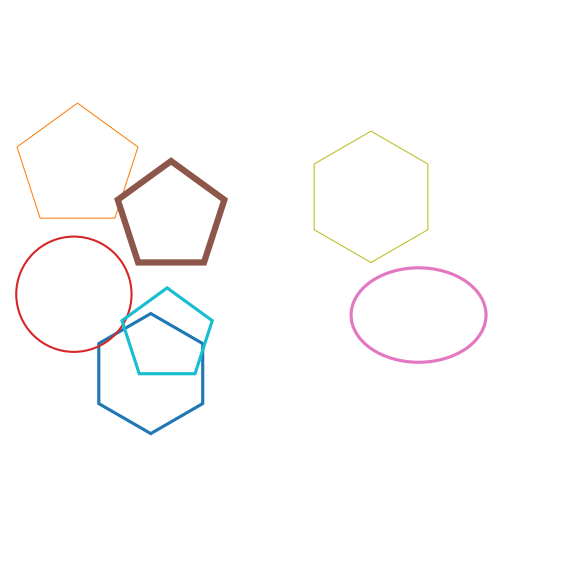[{"shape": "hexagon", "thickness": 1.5, "radius": 0.52, "center": [0.261, 0.352]}, {"shape": "pentagon", "thickness": 0.5, "radius": 0.55, "center": [0.134, 0.71]}, {"shape": "circle", "thickness": 1, "radius": 0.5, "center": [0.128, 0.49]}, {"shape": "pentagon", "thickness": 3, "radius": 0.49, "center": [0.296, 0.623]}, {"shape": "oval", "thickness": 1.5, "radius": 0.58, "center": [0.725, 0.454]}, {"shape": "hexagon", "thickness": 0.5, "radius": 0.57, "center": [0.642, 0.658]}, {"shape": "pentagon", "thickness": 1.5, "radius": 0.41, "center": [0.289, 0.418]}]